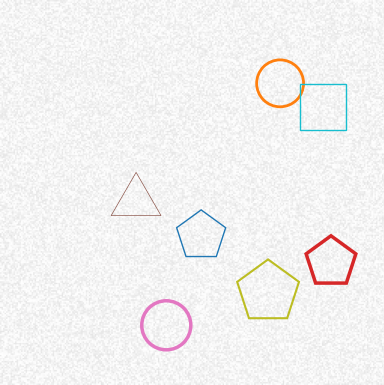[{"shape": "pentagon", "thickness": 1, "radius": 0.33, "center": [0.522, 0.388]}, {"shape": "circle", "thickness": 2, "radius": 0.3, "center": [0.728, 0.784]}, {"shape": "pentagon", "thickness": 2.5, "radius": 0.34, "center": [0.86, 0.32]}, {"shape": "triangle", "thickness": 0.5, "radius": 0.37, "center": [0.353, 0.477]}, {"shape": "circle", "thickness": 2.5, "radius": 0.32, "center": [0.432, 0.155]}, {"shape": "pentagon", "thickness": 1.5, "radius": 0.42, "center": [0.696, 0.242]}, {"shape": "square", "thickness": 1, "radius": 0.3, "center": [0.839, 0.722]}]